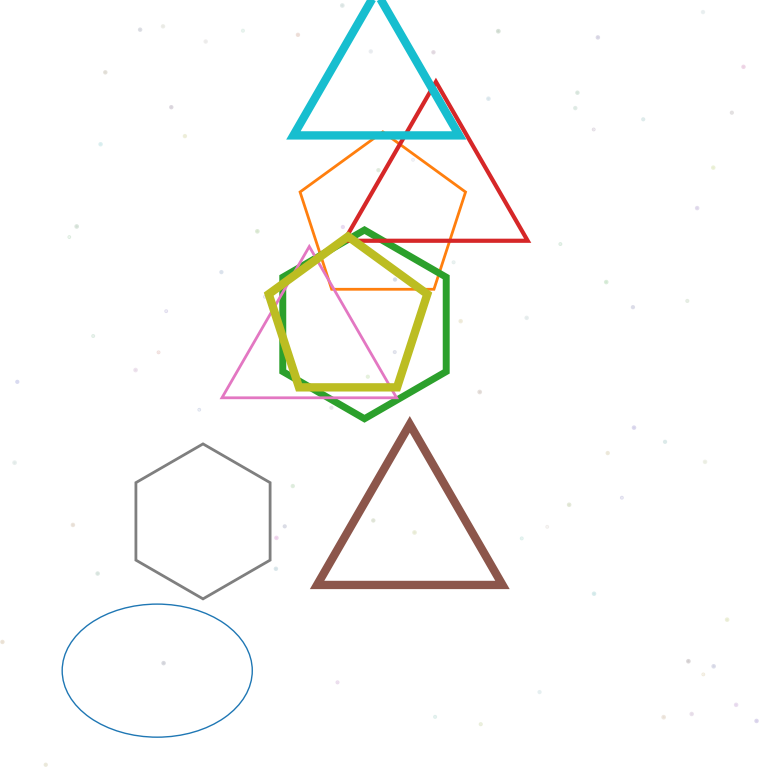[{"shape": "oval", "thickness": 0.5, "radius": 0.62, "center": [0.204, 0.129]}, {"shape": "pentagon", "thickness": 1, "radius": 0.56, "center": [0.497, 0.716]}, {"shape": "hexagon", "thickness": 2.5, "radius": 0.61, "center": [0.473, 0.579]}, {"shape": "triangle", "thickness": 1.5, "radius": 0.69, "center": [0.566, 0.756]}, {"shape": "triangle", "thickness": 3, "radius": 0.7, "center": [0.532, 0.31]}, {"shape": "triangle", "thickness": 1, "radius": 0.65, "center": [0.402, 0.549]}, {"shape": "hexagon", "thickness": 1, "radius": 0.5, "center": [0.264, 0.323]}, {"shape": "pentagon", "thickness": 3, "radius": 0.54, "center": [0.452, 0.585]}, {"shape": "triangle", "thickness": 3, "radius": 0.62, "center": [0.489, 0.886]}]